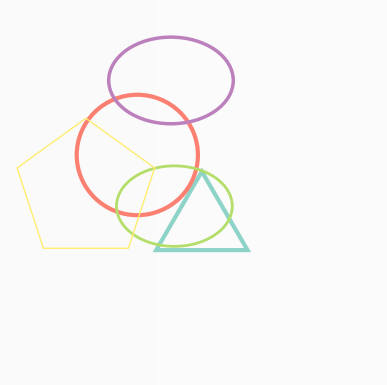[{"shape": "triangle", "thickness": 3, "radius": 0.68, "center": [0.521, 0.418]}, {"shape": "circle", "thickness": 3, "radius": 0.78, "center": [0.354, 0.597]}, {"shape": "oval", "thickness": 2, "radius": 0.75, "center": [0.45, 0.465]}, {"shape": "oval", "thickness": 2.5, "radius": 0.8, "center": [0.441, 0.791]}, {"shape": "pentagon", "thickness": 1, "radius": 0.93, "center": [0.222, 0.506]}]